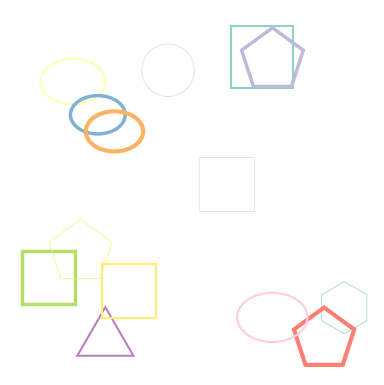[{"shape": "square", "thickness": 1.5, "radius": 0.4, "center": [0.681, 0.851]}, {"shape": "hexagon", "thickness": 0.5, "radius": 0.34, "center": [0.894, 0.201]}, {"shape": "oval", "thickness": 1.5, "radius": 0.42, "center": [0.189, 0.788]}, {"shape": "pentagon", "thickness": 2.5, "radius": 0.42, "center": [0.708, 0.843]}, {"shape": "pentagon", "thickness": 3, "radius": 0.41, "center": [0.842, 0.119]}, {"shape": "oval", "thickness": 2.5, "radius": 0.36, "center": [0.254, 0.702]}, {"shape": "oval", "thickness": 3, "radius": 0.37, "center": [0.297, 0.659]}, {"shape": "square", "thickness": 2.5, "radius": 0.34, "center": [0.126, 0.279]}, {"shape": "oval", "thickness": 1.5, "radius": 0.46, "center": [0.707, 0.176]}, {"shape": "circle", "thickness": 0.5, "radius": 0.34, "center": [0.436, 0.818]}, {"shape": "triangle", "thickness": 1.5, "radius": 0.42, "center": [0.274, 0.118]}, {"shape": "square", "thickness": 0.5, "radius": 0.36, "center": [0.589, 0.522]}, {"shape": "square", "thickness": 1.5, "radius": 0.35, "center": [0.335, 0.244]}, {"shape": "pentagon", "thickness": 0.5, "radius": 0.43, "center": [0.209, 0.345]}]